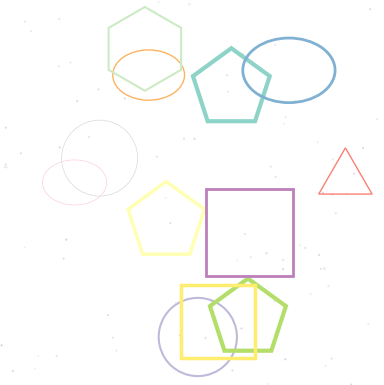[{"shape": "pentagon", "thickness": 3, "radius": 0.52, "center": [0.601, 0.77]}, {"shape": "pentagon", "thickness": 2.5, "radius": 0.52, "center": [0.432, 0.424]}, {"shape": "circle", "thickness": 1.5, "radius": 0.51, "center": [0.514, 0.125]}, {"shape": "triangle", "thickness": 1, "radius": 0.4, "center": [0.897, 0.536]}, {"shape": "oval", "thickness": 2, "radius": 0.6, "center": [0.75, 0.817]}, {"shape": "oval", "thickness": 1, "radius": 0.47, "center": [0.386, 0.805]}, {"shape": "pentagon", "thickness": 3, "radius": 0.52, "center": [0.644, 0.173]}, {"shape": "oval", "thickness": 0.5, "radius": 0.42, "center": [0.194, 0.526]}, {"shape": "circle", "thickness": 0.5, "radius": 0.49, "center": [0.259, 0.589]}, {"shape": "square", "thickness": 2, "radius": 0.56, "center": [0.649, 0.396]}, {"shape": "hexagon", "thickness": 1.5, "radius": 0.54, "center": [0.376, 0.873]}, {"shape": "square", "thickness": 2.5, "radius": 0.48, "center": [0.566, 0.165]}]